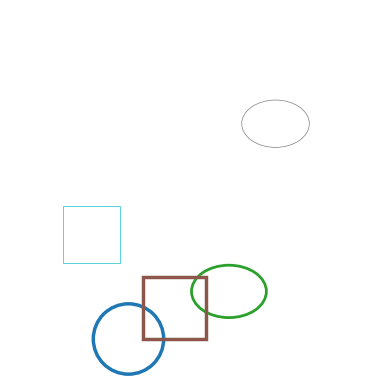[{"shape": "circle", "thickness": 2.5, "radius": 0.46, "center": [0.334, 0.12]}, {"shape": "oval", "thickness": 2, "radius": 0.49, "center": [0.595, 0.243]}, {"shape": "square", "thickness": 2.5, "radius": 0.4, "center": [0.453, 0.2]}, {"shape": "oval", "thickness": 0.5, "radius": 0.44, "center": [0.716, 0.679]}, {"shape": "square", "thickness": 0.5, "radius": 0.37, "center": [0.239, 0.391]}]